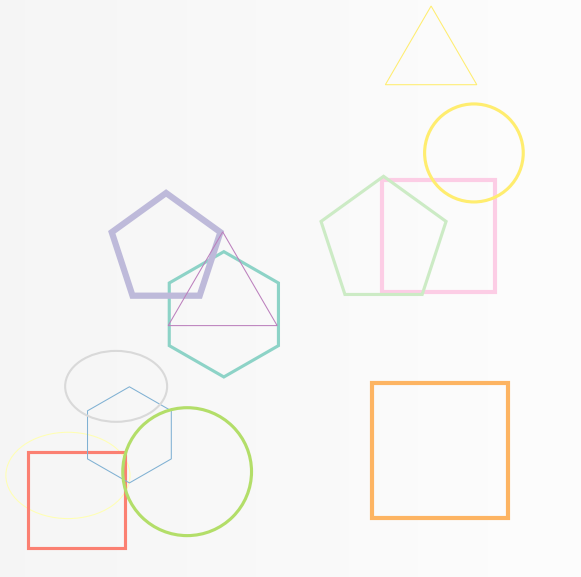[{"shape": "hexagon", "thickness": 1.5, "radius": 0.54, "center": [0.385, 0.455]}, {"shape": "oval", "thickness": 0.5, "radius": 0.53, "center": [0.117, 0.176]}, {"shape": "pentagon", "thickness": 3, "radius": 0.49, "center": [0.286, 0.567]}, {"shape": "square", "thickness": 1.5, "radius": 0.42, "center": [0.131, 0.134]}, {"shape": "hexagon", "thickness": 0.5, "radius": 0.42, "center": [0.223, 0.246]}, {"shape": "square", "thickness": 2, "radius": 0.58, "center": [0.757, 0.219]}, {"shape": "circle", "thickness": 1.5, "radius": 0.55, "center": [0.322, 0.182]}, {"shape": "square", "thickness": 2, "radius": 0.49, "center": [0.754, 0.59]}, {"shape": "oval", "thickness": 1, "radius": 0.44, "center": [0.2, 0.33]}, {"shape": "triangle", "thickness": 0.5, "radius": 0.54, "center": [0.383, 0.489]}, {"shape": "pentagon", "thickness": 1.5, "radius": 0.57, "center": [0.66, 0.581]}, {"shape": "circle", "thickness": 1.5, "radius": 0.42, "center": [0.815, 0.734]}, {"shape": "triangle", "thickness": 0.5, "radius": 0.45, "center": [0.742, 0.898]}]